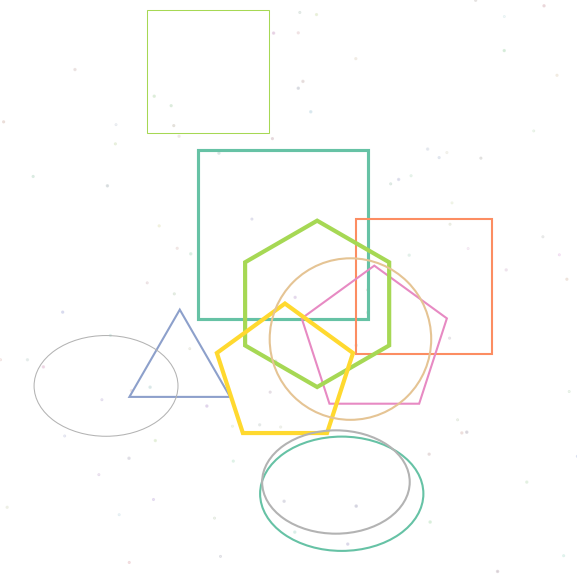[{"shape": "square", "thickness": 1.5, "radius": 0.73, "center": [0.49, 0.593]}, {"shape": "oval", "thickness": 1, "radius": 0.71, "center": [0.592, 0.144]}, {"shape": "square", "thickness": 1, "radius": 0.58, "center": [0.734, 0.502]}, {"shape": "triangle", "thickness": 1, "radius": 0.5, "center": [0.311, 0.362]}, {"shape": "pentagon", "thickness": 1, "radius": 0.66, "center": [0.648, 0.407]}, {"shape": "hexagon", "thickness": 2, "radius": 0.72, "center": [0.549, 0.473]}, {"shape": "square", "thickness": 0.5, "radius": 0.53, "center": [0.36, 0.875]}, {"shape": "pentagon", "thickness": 2, "radius": 0.62, "center": [0.493, 0.35]}, {"shape": "circle", "thickness": 1, "radius": 0.7, "center": [0.607, 0.412]}, {"shape": "oval", "thickness": 1, "radius": 0.64, "center": [0.582, 0.164]}, {"shape": "oval", "thickness": 0.5, "radius": 0.62, "center": [0.184, 0.331]}]